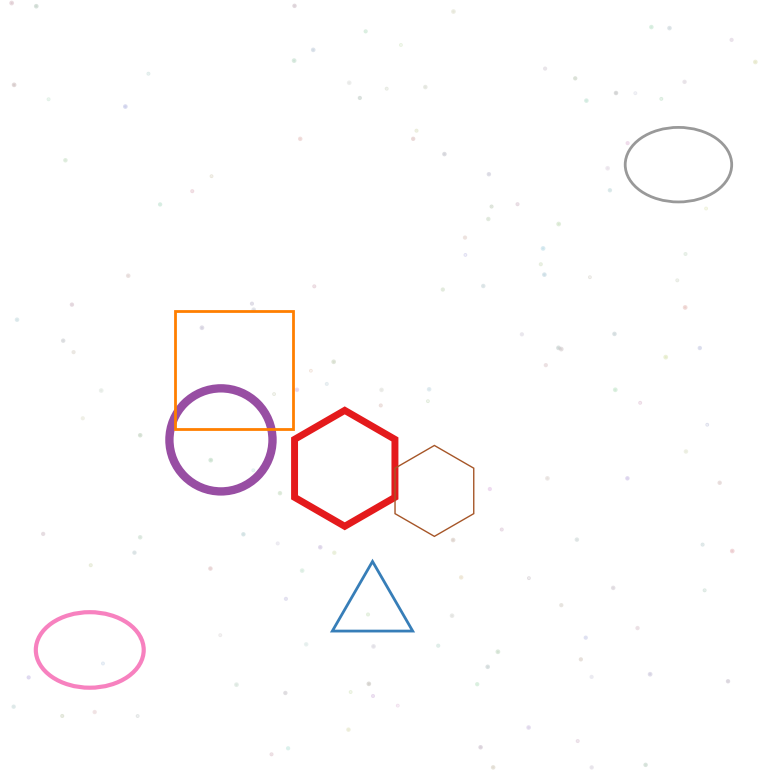[{"shape": "hexagon", "thickness": 2.5, "radius": 0.38, "center": [0.448, 0.392]}, {"shape": "triangle", "thickness": 1, "radius": 0.3, "center": [0.484, 0.211]}, {"shape": "circle", "thickness": 3, "radius": 0.33, "center": [0.287, 0.429]}, {"shape": "square", "thickness": 1, "radius": 0.38, "center": [0.304, 0.519]}, {"shape": "hexagon", "thickness": 0.5, "radius": 0.3, "center": [0.564, 0.362]}, {"shape": "oval", "thickness": 1.5, "radius": 0.35, "center": [0.117, 0.156]}, {"shape": "oval", "thickness": 1, "radius": 0.35, "center": [0.881, 0.786]}]